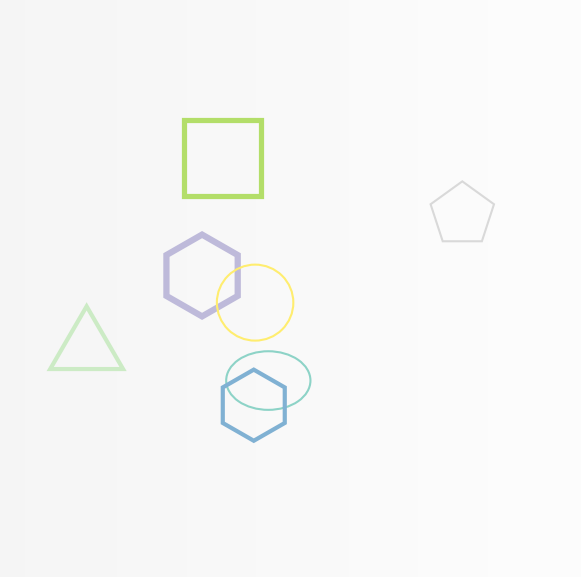[{"shape": "oval", "thickness": 1, "radius": 0.36, "center": [0.462, 0.34]}, {"shape": "hexagon", "thickness": 3, "radius": 0.35, "center": [0.348, 0.522]}, {"shape": "hexagon", "thickness": 2, "radius": 0.31, "center": [0.437, 0.297]}, {"shape": "square", "thickness": 2.5, "radius": 0.33, "center": [0.383, 0.725]}, {"shape": "pentagon", "thickness": 1, "radius": 0.29, "center": [0.795, 0.628]}, {"shape": "triangle", "thickness": 2, "radius": 0.36, "center": [0.149, 0.396]}, {"shape": "circle", "thickness": 1, "radius": 0.33, "center": [0.439, 0.475]}]